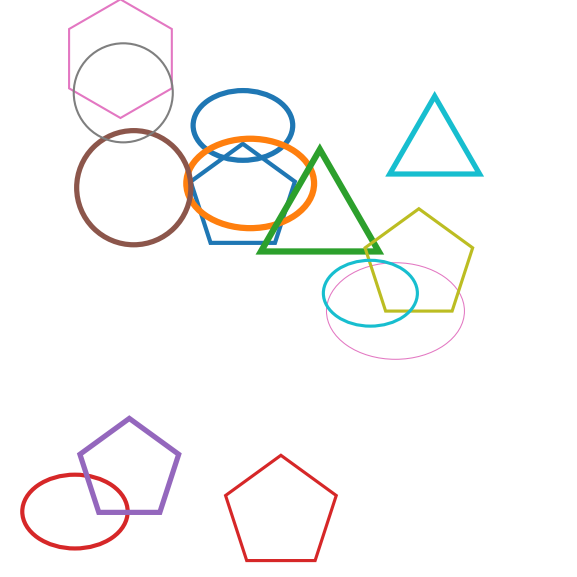[{"shape": "oval", "thickness": 2.5, "radius": 0.43, "center": [0.421, 0.782]}, {"shape": "pentagon", "thickness": 2, "radius": 0.47, "center": [0.42, 0.655]}, {"shape": "oval", "thickness": 3, "radius": 0.55, "center": [0.433, 0.681]}, {"shape": "triangle", "thickness": 3, "radius": 0.59, "center": [0.554, 0.623]}, {"shape": "pentagon", "thickness": 1.5, "radius": 0.5, "center": [0.486, 0.11]}, {"shape": "oval", "thickness": 2, "radius": 0.46, "center": [0.13, 0.113]}, {"shape": "pentagon", "thickness": 2.5, "radius": 0.45, "center": [0.224, 0.185]}, {"shape": "circle", "thickness": 2.5, "radius": 0.49, "center": [0.232, 0.674]}, {"shape": "oval", "thickness": 0.5, "radius": 0.6, "center": [0.685, 0.461]}, {"shape": "hexagon", "thickness": 1, "radius": 0.51, "center": [0.209, 0.898]}, {"shape": "circle", "thickness": 1, "radius": 0.43, "center": [0.213, 0.838]}, {"shape": "pentagon", "thickness": 1.5, "radius": 0.49, "center": [0.725, 0.54]}, {"shape": "oval", "thickness": 1.5, "radius": 0.41, "center": [0.641, 0.491]}, {"shape": "triangle", "thickness": 2.5, "radius": 0.45, "center": [0.753, 0.743]}]